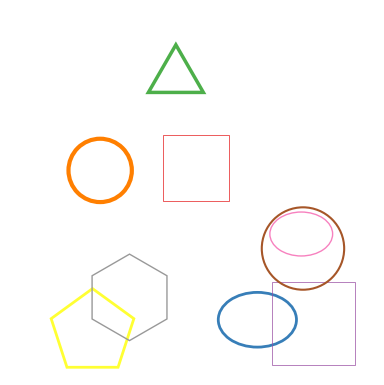[{"shape": "square", "thickness": 0.5, "radius": 0.43, "center": [0.509, 0.564]}, {"shape": "oval", "thickness": 2, "radius": 0.51, "center": [0.668, 0.169]}, {"shape": "triangle", "thickness": 2.5, "radius": 0.41, "center": [0.457, 0.801]}, {"shape": "square", "thickness": 0.5, "radius": 0.54, "center": [0.814, 0.159]}, {"shape": "circle", "thickness": 3, "radius": 0.41, "center": [0.26, 0.557]}, {"shape": "pentagon", "thickness": 2, "radius": 0.56, "center": [0.24, 0.137]}, {"shape": "circle", "thickness": 1.5, "radius": 0.54, "center": [0.787, 0.354]}, {"shape": "oval", "thickness": 1, "radius": 0.41, "center": [0.782, 0.392]}, {"shape": "hexagon", "thickness": 1, "radius": 0.56, "center": [0.336, 0.228]}]